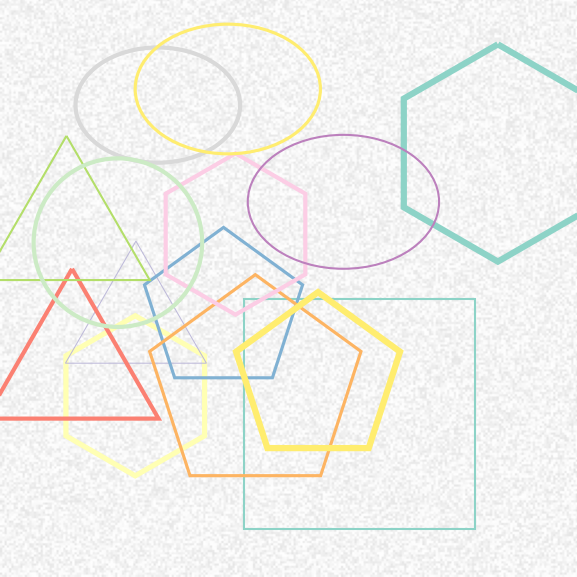[{"shape": "hexagon", "thickness": 3, "radius": 0.94, "center": [0.862, 0.734]}, {"shape": "square", "thickness": 1, "radius": 1.0, "center": [0.622, 0.282]}, {"shape": "hexagon", "thickness": 2.5, "radius": 0.69, "center": [0.234, 0.314]}, {"shape": "triangle", "thickness": 0.5, "radius": 0.7, "center": [0.235, 0.441]}, {"shape": "triangle", "thickness": 2, "radius": 0.86, "center": [0.125, 0.361]}, {"shape": "pentagon", "thickness": 1.5, "radius": 0.72, "center": [0.387, 0.461]}, {"shape": "pentagon", "thickness": 1.5, "radius": 0.96, "center": [0.442, 0.331]}, {"shape": "triangle", "thickness": 1, "radius": 0.83, "center": [0.115, 0.597]}, {"shape": "hexagon", "thickness": 2, "radius": 0.7, "center": [0.408, 0.594]}, {"shape": "oval", "thickness": 2, "radius": 0.71, "center": [0.273, 0.817]}, {"shape": "oval", "thickness": 1, "radius": 0.83, "center": [0.595, 0.65]}, {"shape": "circle", "thickness": 2, "radius": 0.73, "center": [0.204, 0.579]}, {"shape": "oval", "thickness": 1.5, "radius": 0.8, "center": [0.394, 0.845]}, {"shape": "pentagon", "thickness": 3, "radius": 0.75, "center": [0.551, 0.344]}]